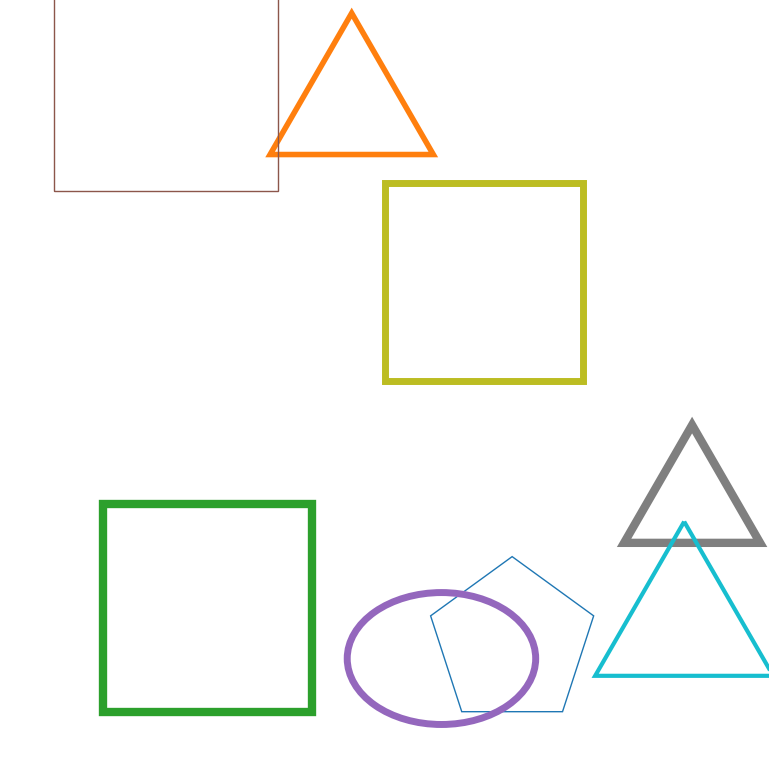[{"shape": "pentagon", "thickness": 0.5, "radius": 0.56, "center": [0.665, 0.166]}, {"shape": "triangle", "thickness": 2, "radius": 0.61, "center": [0.457, 0.861]}, {"shape": "square", "thickness": 3, "radius": 0.68, "center": [0.269, 0.21]}, {"shape": "oval", "thickness": 2.5, "radius": 0.61, "center": [0.573, 0.145]}, {"shape": "square", "thickness": 0.5, "radius": 0.73, "center": [0.216, 0.898]}, {"shape": "triangle", "thickness": 3, "radius": 0.51, "center": [0.899, 0.346]}, {"shape": "square", "thickness": 2.5, "radius": 0.64, "center": [0.629, 0.634]}, {"shape": "triangle", "thickness": 1.5, "radius": 0.67, "center": [0.889, 0.189]}]